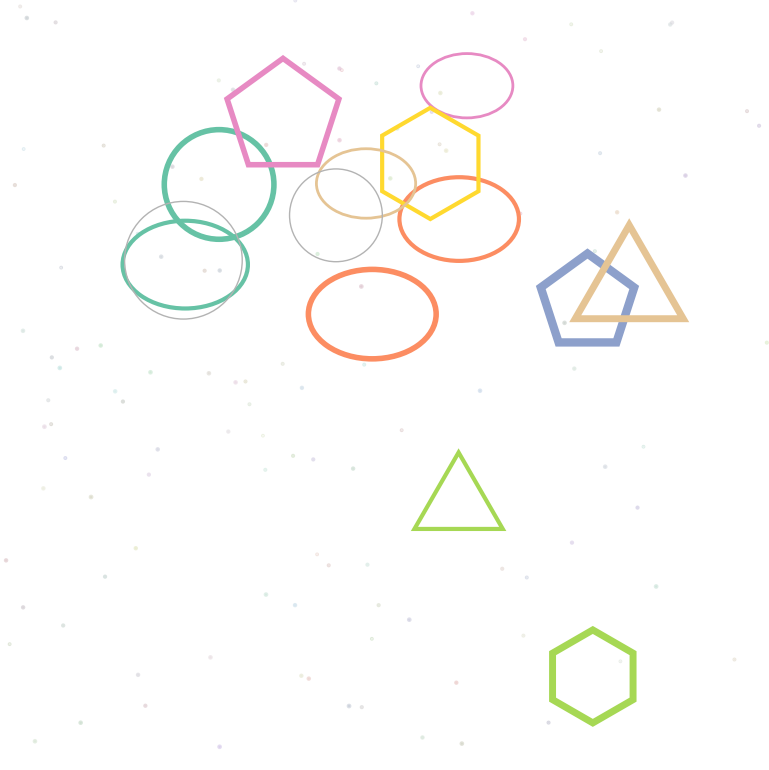[{"shape": "oval", "thickness": 1.5, "radius": 0.41, "center": [0.241, 0.656]}, {"shape": "circle", "thickness": 2, "radius": 0.36, "center": [0.285, 0.76]}, {"shape": "oval", "thickness": 2, "radius": 0.41, "center": [0.483, 0.592]}, {"shape": "oval", "thickness": 1.5, "radius": 0.39, "center": [0.596, 0.716]}, {"shape": "pentagon", "thickness": 3, "radius": 0.32, "center": [0.763, 0.607]}, {"shape": "oval", "thickness": 1, "radius": 0.3, "center": [0.606, 0.889]}, {"shape": "pentagon", "thickness": 2, "radius": 0.38, "center": [0.368, 0.848]}, {"shape": "hexagon", "thickness": 2.5, "radius": 0.3, "center": [0.77, 0.122]}, {"shape": "triangle", "thickness": 1.5, "radius": 0.33, "center": [0.596, 0.346]}, {"shape": "hexagon", "thickness": 1.5, "radius": 0.36, "center": [0.559, 0.788]}, {"shape": "oval", "thickness": 1, "radius": 0.32, "center": [0.475, 0.762]}, {"shape": "triangle", "thickness": 2.5, "radius": 0.4, "center": [0.817, 0.627]}, {"shape": "circle", "thickness": 0.5, "radius": 0.3, "center": [0.436, 0.72]}, {"shape": "circle", "thickness": 0.5, "radius": 0.38, "center": [0.238, 0.662]}]